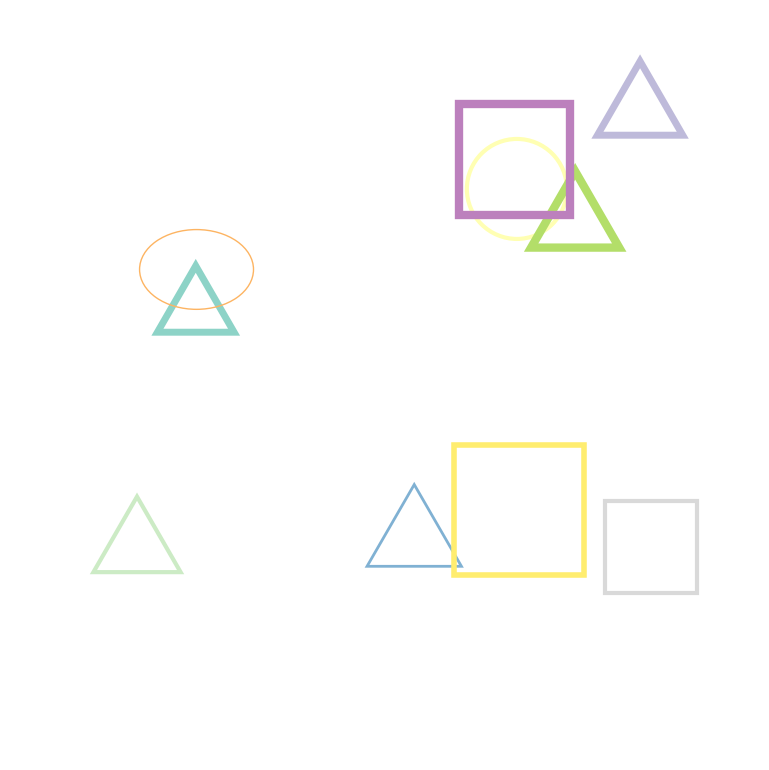[{"shape": "triangle", "thickness": 2.5, "radius": 0.29, "center": [0.254, 0.597]}, {"shape": "circle", "thickness": 1.5, "radius": 0.32, "center": [0.671, 0.755]}, {"shape": "triangle", "thickness": 2.5, "radius": 0.32, "center": [0.831, 0.856]}, {"shape": "triangle", "thickness": 1, "radius": 0.35, "center": [0.538, 0.3]}, {"shape": "oval", "thickness": 0.5, "radius": 0.37, "center": [0.255, 0.65]}, {"shape": "triangle", "thickness": 3, "radius": 0.33, "center": [0.747, 0.711]}, {"shape": "square", "thickness": 1.5, "radius": 0.3, "center": [0.845, 0.289]}, {"shape": "square", "thickness": 3, "radius": 0.36, "center": [0.668, 0.793]}, {"shape": "triangle", "thickness": 1.5, "radius": 0.33, "center": [0.178, 0.29]}, {"shape": "square", "thickness": 2, "radius": 0.42, "center": [0.674, 0.338]}]